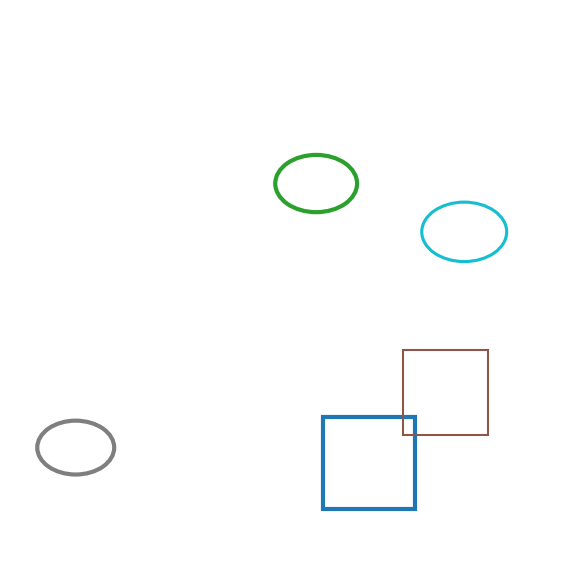[{"shape": "square", "thickness": 2, "radius": 0.4, "center": [0.639, 0.197]}, {"shape": "oval", "thickness": 2, "radius": 0.35, "center": [0.547, 0.681]}, {"shape": "square", "thickness": 1, "radius": 0.37, "center": [0.771, 0.319]}, {"shape": "oval", "thickness": 2, "radius": 0.33, "center": [0.131, 0.224]}, {"shape": "oval", "thickness": 1.5, "radius": 0.37, "center": [0.804, 0.598]}]